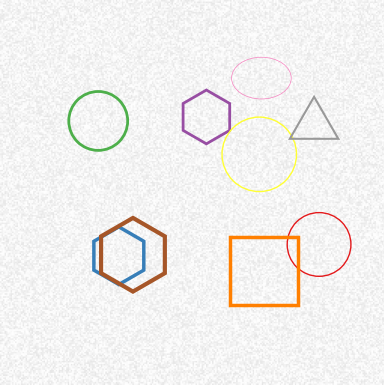[{"shape": "circle", "thickness": 1, "radius": 0.41, "center": [0.829, 0.365]}, {"shape": "hexagon", "thickness": 2.5, "radius": 0.37, "center": [0.309, 0.336]}, {"shape": "circle", "thickness": 2, "radius": 0.38, "center": [0.255, 0.686]}, {"shape": "hexagon", "thickness": 2, "radius": 0.35, "center": [0.536, 0.696]}, {"shape": "square", "thickness": 2.5, "radius": 0.44, "center": [0.685, 0.296]}, {"shape": "circle", "thickness": 1, "radius": 0.48, "center": [0.673, 0.599]}, {"shape": "hexagon", "thickness": 3, "radius": 0.48, "center": [0.345, 0.338]}, {"shape": "oval", "thickness": 0.5, "radius": 0.39, "center": [0.679, 0.797]}, {"shape": "triangle", "thickness": 1.5, "radius": 0.36, "center": [0.816, 0.676]}]